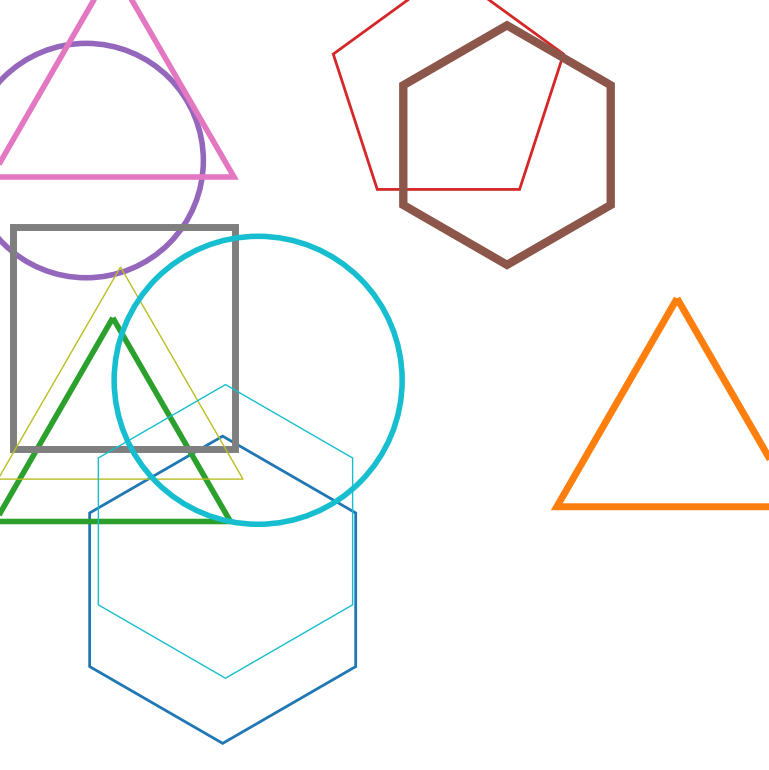[{"shape": "hexagon", "thickness": 1, "radius": 1.0, "center": [0.289, 0.234]}, {"shape": "triangle", "thickness": 2.5, "radius": 0.9, "center": [0.879, 0.432]}, {"shape": "triangle", "thickness": 2, "radius": 0.88, "center": [0.147, 0.411]}, {"shape": "pentagon", "thickness": 1, "radius": 0.79, "center": [0.582, 0.881]}, {"shape": "circle", "thickness": 2, "radius": 0.76, "center": [0.112, 0.791]}, {"shape": "hexagon", "thickness": 3, "radius": 0.78, "center": [0.658, 0.812]}, {"shape": "triangle", "thickness": 2, "radius": 0.91, "center": [0.147, 0.861]}, {"shape": "square", "thickness": 2.5, "radius": 0.72, "center": [0.161, 0.561]}, {"shape": "triangle", "thickness": 0.5, "radius": 0.92, "center": [0.157, 0.47]}, {"shape": "hexagon", "thickness": 0.5, "radius": 0.95, "center": [0.293, 0.31]}, {"shape": "circle", "thickness": 2, "radius": 0.94, "center": [0.335, 0.506]}]